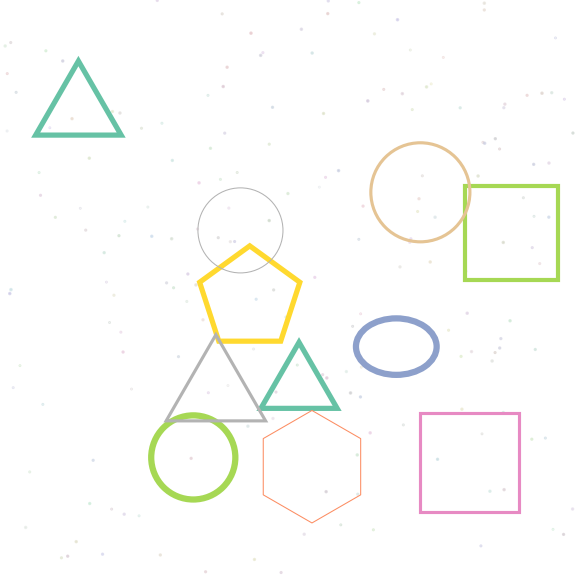[{"shape": "triangle", "thickness": 2.5, "radius": 0.43, "center": [0.136, 0.808]}, {"shape": "triangle", "thickness": 2.5, "radius": 0.38, "center": [0.518, 0.33]}, {"shape": "hexagon", "thickness": 0.5, "radius": 0.49, "center": [0.54, 0.191]}, {"shape": "oval", "thickness": 3, "radius": 0.35, "center": [0.686, 0.399]}, {"shape": "square", "thickness": 1.5, "radius": 0.43, "center": [0.812, 0.198]}, {"shape": "circle", "thickness": 3, "radius": 0.36, "center": [0.335, 0.207]}, {"shape": "square", "thickness": 2, "radius": 0.4, "center": [0.886, 0.596]}, {"shape": "pentagon", "thickness": 2.5, "radius": 0.46, "center": [0.432, 0.482]}, {"shape": "circle", "thickness": 1.5, "radius": 0.43, "center": [0.728, 0.666]}, {"shape": "triangle", "thickness": 1.5, "radius": 0.5, "center": [0.374, 0.32]}, {"shape": "circle", "thickness": 0.5, "radius": 0.37, "center": [0.416, 0.6]}]